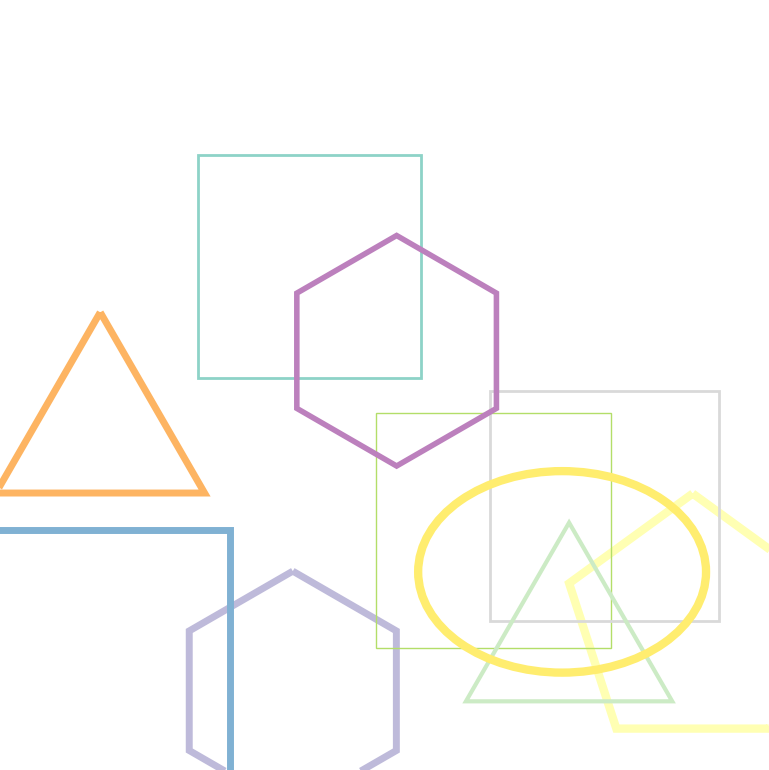[{"shape": "square", "thickness": 1, "radius": 0.72, "center": [0.402, 0.654]}, {"shape": "pentagon", "thickness": 3, "radius": 0.84, "center": [0.9, 0.19]}, {"shape": "hexagon", "thickness": 2.5, "radius": 0.78, "center": [0.38, 0.103]}, {"shape": "square", "thickness": 2.5, "radius": 0.96, "center": [0.107, 0.12]}, {"shape": "triangle", "thickness": 2.5, "radius": 0.78, "center": [0.13, 0.438]}, {"shape": "square", "thickness": 0.5, "radius": 0.77, "center": [0.641, 0.311]}, {"shape": "square", "thickness": 1, "radius": 0.75, "center": [0.785, 0.343]}, {"shape": "hexagon", "thickness": 2, "radius": 0.75, "center": [0.515, 0.544]}, {"shape": "triangle", "thickness": 1.5, "radius": 0.77, "center": [0.739, 0.167]}, {"shape": "oval", "thickness": 3, "radius": 0.93, "center": [0.73, 0.257]}]